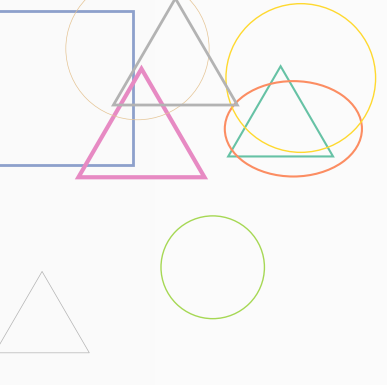[{"shape": "triangle", "thickness": 1.5, "radius": 0.78, "center": [0.724, 0.672]}, {"shape": "oval", "thickness": 1.5, "radius": 0.88, "center": [0.757, 0.665]}, {"shape": "square", "thickness": 2, "radius": 1.0, "center": [0.144, 0.771]}, {"shape": "triangle", "thickness": 3, "radius": 0.94, "center": [0.365, 0.634]}, {"shape": "circle", "thickness": 1, "radius": 0.67, "center": [0.549, 0.306]}, {"shape": "circle", "thickness": 1, "radius": 0.97, "center": [0.776, 0.797]}, {"shape": "circle", "thickness": 0.5, "radius": 0.92, "center": [0.355, 0.874]}, {"shape": "triangle", "thickness": 2, "radius": 0.92, "center": [0.453, 0.82]}, {"shape": "triangle", "thickness": 0.5, "radius": 0.7, "center": [0.109, 0.154]}]